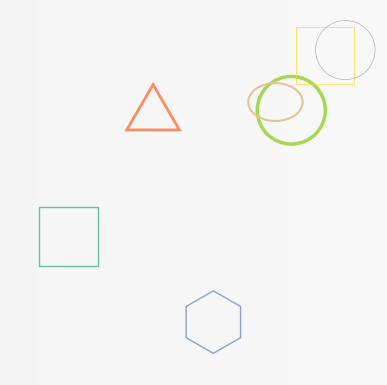[{"shape": "square", "thickness": 1, "radius": 0.38, "center": [0.177, 0.386]}, {"shape": "triangle", "thickness": 2, "radius": 0.39, "center": [0.395, 0.702]}, {"shape": "hexagon", "thickness": 1, "radius": 0.41, "center": [0.551, 0.163]}, {"shape": "circle", "thickness": 2.5, "radius": 0.44, "center": [0.752, 0.714]}, {"shape": "square", "thickness": 0.5, "radius": 0.37, "center": [0.84, 0.856]}, {"shape": "oval", "thickness": 1.5, "radius": 0.35, "center": [0.711, 0.735]}, {"shape": "circle", "thickness": 0.5, "radius": 0.38, "center": [0.891, 0.87]}]